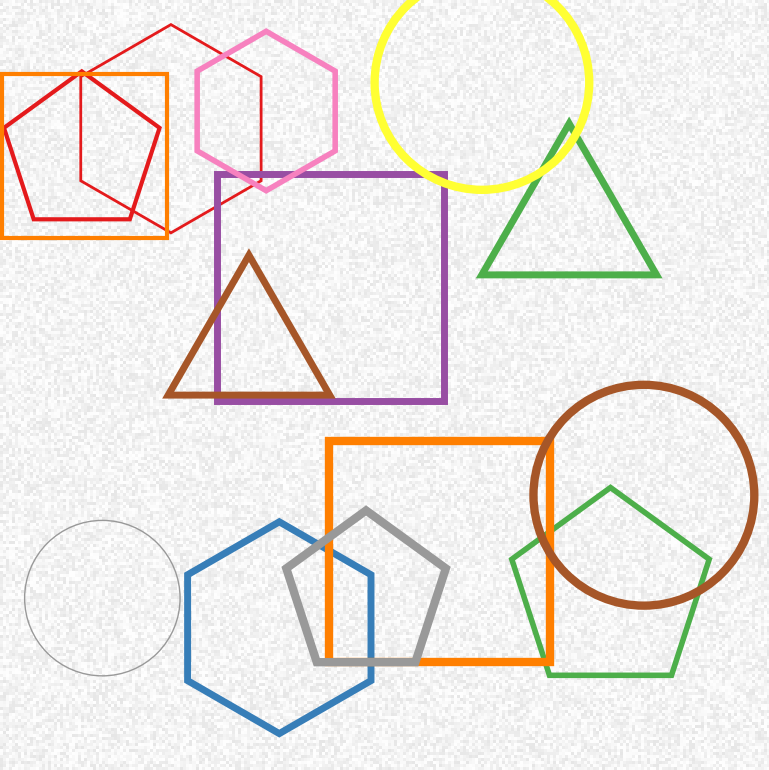[{"shape": "hexagon", "thickness": 1, "radius": 0.68, "center": [0.222, 0.833]}, {"shape": "pentagon", "thickness": 1.5, "radius": 0.53, "center": [0.106, 0.801]}, {"shape": "hexagon", "thickness": 2.5, "radius": 0.69, "center": [0.363, 0.185]}, {"shape": "pentagon", "thickness": 2, "radius": 0.67, "center": [0.793, 0.232]}, {"shape": "triangle", "thickness": 2.5, "radius": 0.66, "center": [0.739, 0.709]}, {"shape": "square", "thickness": 2.5, "radius": 0.74, "center": [0.43, 0.626]}, {"shape": "square", "thickness": 1.5, "radius": 0.53, "center": [0.11, 0.797]}, {"shape": "square", "thickness": 3, "radius": 0.72, "center": [0.571, 0.284]}, {"shape": "circle", "thickness": 3, "radius": 0.7, "center": [0.626, 0.893]}, {"shape": "circle", "thickness": 3, "radius": 0.72, "center": [0.836, 0.357]}, {"shape": "triangle", "thickness": 2.5, "radius": 0.61, "center": [0.323, 0.547]}, {"shape": "hexagon", "thickness": 2, "radius": 0.52, "center": [0.346, 0.856]}, {"shape": "circle", "thickness": 0.5, "radius": 0.5, "center": [0.133, 0.223]}, {"shape": "pentagon", "thickness": 3, "radius": 0.54, "center": [0.475, 0.228]}]